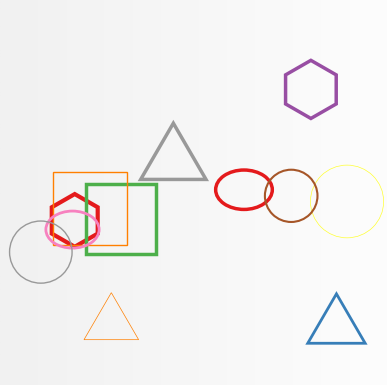[{"shape": "hexagon", "thickness": 3, "radius": 0.34, "center": [0.193, 0.427]}, {"shape": "oval", "thickness": 2.5, "radius": 0.37, "center": [0.63, 0.507]}, {"shape": "triangle", "thickness": 2, "radius": 0.43, "center": [0.868, 0.151]}, {"shape": "square", "thickness": 2.5, "radius": 0.46, "center": [0.312, 0.431]}, {"shape": "hexagon", "thickness": 2.5, "radius": 0.38, "center": [0.802, 0.768]}, {"shape": "triangle", "thickness": 0.5, "radius": 0.41, "center": [0.287, 0.158]}, {"shape": "square", "thickness": 1, "radius": 0.47, "center": [0.232, 0.458]}, {"shape": "circle", "thickness": 0.5, "radius": 0.47, "center": [0.896, 0.477]}, {"shape": "circle", "thickness": 1.5, "radius": 0.34, "center": [0.751, 0.491]}, {"shape": "oval", "thickness": 2, "radius": 0.34, "center": [0.187, 0.404]}, {"shape": "circle", "thickness": 1, "radius": 0.4, "center": [0.105, 0.345]}, {"shape": "triangle", "thickness": 2.5, "radius": 0.49, "center": [0.447, 0.583]}]